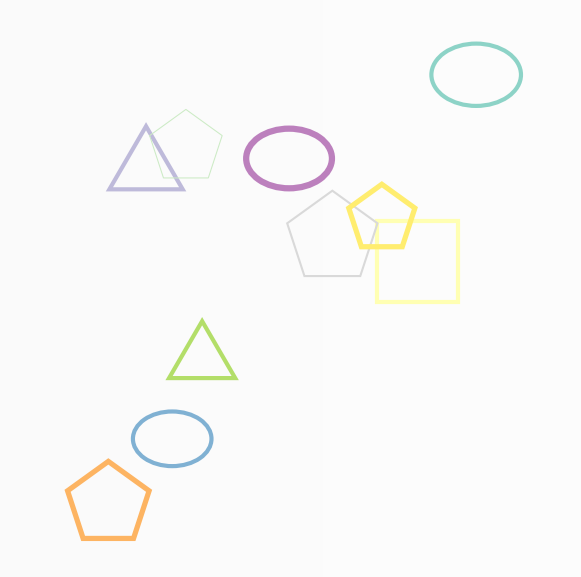[{"shape": "oval", "thickness": 2, "radius": 0.39, "center": [0.819, 0.87]}, {"shape": "square", "thickness": 2, "radius": 0.35, "center": [0.718, 0.546]}, {"shape": "triangle", "thickness": 2, "radius": 0.36, "center": [0.251, 0.708]}, {"shape": "oval", "thickness": 2, "radius": 0.34, "center": [0.296, 0.239]}, {"shape": "pentagon", "thickness": 2.5, "radius": 0.37, "center": [0.186, 0.126]}, {"shape": "triangle", "thickness": 2, "radius": 0.33, "center": [0.348, 0.377]}, {"shape": "pentagon", "thickness": 1, "radius": 0.41, "center": [0.572, 0.587]}, {"shape": "oval", "thickness": 3, "radius": 0.37, "center": [0.497, 0.725]}, {"shape": "pentagon", "thickness": 0.5, "radius": 0.33, "center": [0.32, 0.744]}, {"shape": "pentagon", "thickness": 2.5, "radius": 0.3, "center": [0.657, 0.62]}]